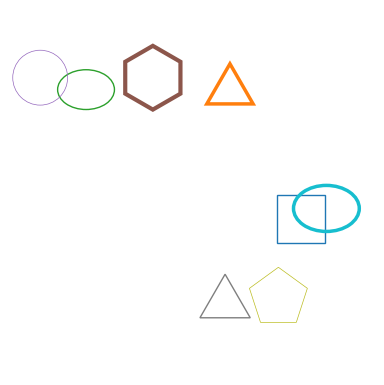[{"shape": "square", "thickness": 1, "radius": 0.31, "center": [0.783, 0.431]}, {"shape": "triangle", "thickness": 2.5, "radius": 0.35, "center": [0.597, 0.765]}, {"shape": "oval", "thickness": 1, "radius": 0.37, "center": [0.223, 0.767]}, {"shape": "circle", "thickness": 0.5, "radius": 0.36, "center": [0.104, 0.798]}, {"shape": "hexagon", "thickness": 3, "radius": 0.41, "center": [0.397, 0.798]}, {"shape": "triangle", "thickness": 1, "radius": 0.38, "center": [0.585, 0.212]}, {"shape": "pentagon", "thickness": 0.5, "radius": 0.4, "center": [0.723, 0.227]}, {"shape": "oval", "thickness": 2.5, "radius": 0.43, "center": [0.848, 0.459]}]